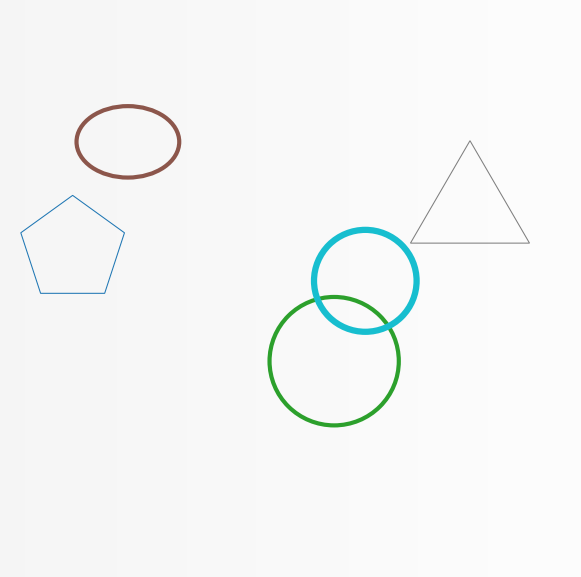[{"shape": "pentagon", "thickness": 0.5, "radius": 0.47, "center": [0.125, 0.567]}, {"shape": "circle", "thickness": 2, "radius": 0.56, "center": [0.575, 0.374]}, {"shape": "oval", "thickness": 2, "radius": 0.44, "center": [0.22, 0.754]}, {"shape": "triangle", "thickness": 0.5, "radius": 0.59, "center": [0.809, 0.637]}, {"shape": "circle", "thickness": 3, "radius": 0.44, "center": [0.628, 0.513]}]